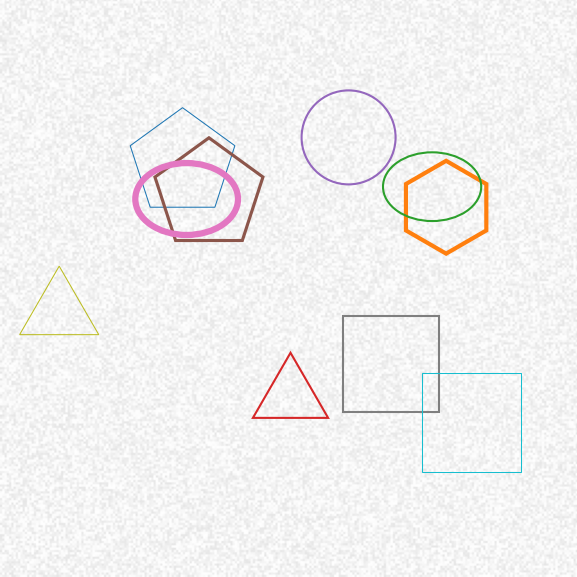[{"shape": "pentagon", "thickness": 0.5, "radius": 0.48, "center": [0.316, 0.717]}, {"shape": "hexagon", "thickness": 2, "radius": 0.4, "center": [0.773, 0.64]}, {"shape": "oval", "thickness": 1, "radius": 0.43, "center": [0.748, 0.676]}, {"shape": "triangle", "thickness": 1, "radius": 0.38, "center": [0.503, 0.313]}, {"shape": "circle", "thickness": 1, "radius": 0.41, "center": [0.604, 0.761]}, {"shape": "pentagon", "thickness": 1.5, "radius": 0.49, "center": [0.362, 0.662]}, {"shape": "oval", "thickness": 3, "radius": 0.44, "center": [0.323, 0.655]}, {"shape": "square", "thickness": 1, "radius": 0.42, "center": [0.676, 0.368]}, {"shape": "triangle", "thickness": 0.5, "radius": 0.4, "center": [0.102, 0.459]}, {"shape": "square", "thickness": 0.5, "radius": 0.43, "center": [0.816, 0.267]}]